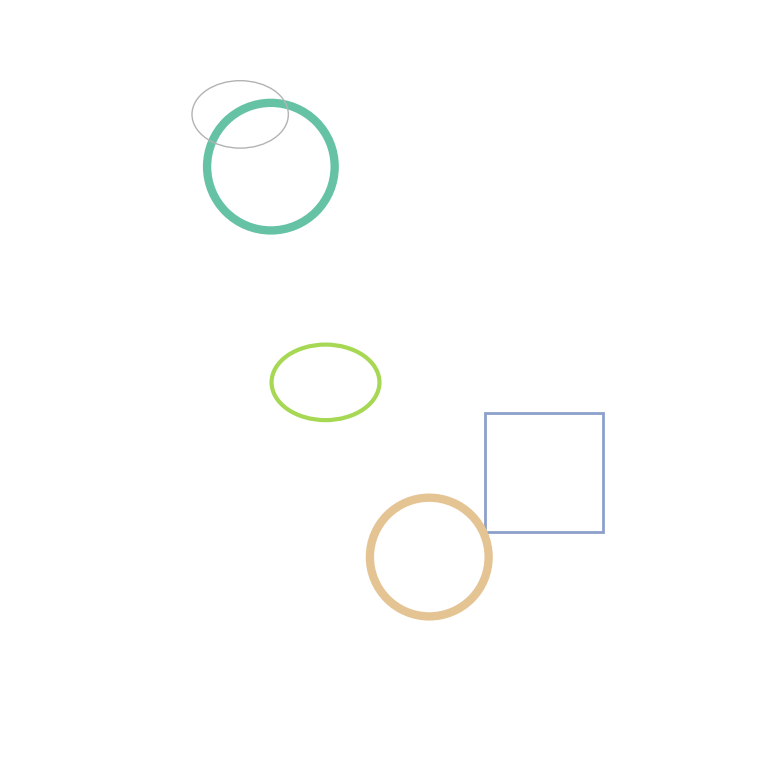[{"shape": "circle", "thickness": 3, "radius": 0.41, "center": [0.352, 0.784]}, {"shape": "square", "thickness": 1, "radius": 0.39, "center": [0.707, 0.386]}, {"shape": "oval", "thickness": 1.5, "radius": 0.35, "center": [0.423, 0.503]}, {"shape": "circle", "thickness": 3, "radius": 0.39, "center": [0.557, 0.277]}, {"shape": "oval", "thickness": 0.5, "radius": 0.31, "center": [0.312, 0.851]}]